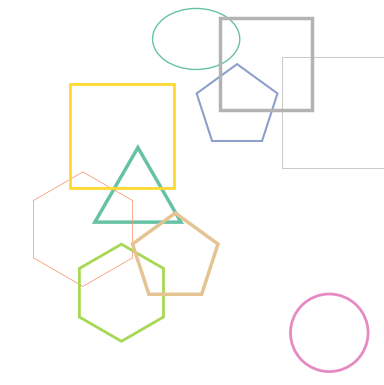[{"shape": "triangle", "thickness": 2.5, "radius": 0.65, "center": [0.358, 0.488]}, {"shape": "oval", "thickness": 1, "radius": 0.57, "center": [0.51, 0.899]}, {"shape": "hexagon", "thickness": 0.5, "radius": 0.74, "center": [0.215, 0.405]}, {"shape": "pentagon", "thickness": 1.5, "radius": 0.55, "center": [0.616, 0.723]}, {"shape": "circle", "thickness": 2, "radius": 0.5, "center": [0.855, 0.136]}, {"shape": "hexagon", "thickness": 2, "radius": 0.63, "center": [0.315, 0.24]}, {"shape": "square", "thickness": 2, "radius": 0.67, "center": [0.317, 0.646]}, {"shape": "pentagon", "thickness": 2.5, "radius": 0.58, "center": [0.455, 0.33]}, {"shape": "square", "thickness": 0.5, "radius": 0.72, "center": [0.875, 0.708]}, {"shape": "square", "thickness": 2.5, "radius": 0.6, "center": [0.69, 0.834]}]